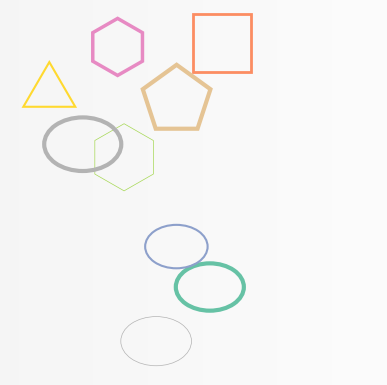[{"shape": "oval", "thickness": 3, "radius": 0.44, "center": [0.542, 0.255]}, {"shape": "square", "thickness": 2, "radius": 0.37, "center": [0.573, 0.888]}, {"shape": "oval", "thickness": 1.5, "radius": 0.4, "center": [0.455, 0.36]}, {"shape": "hexagon", "thickness": 2.5, "radius": 0.37, "center": [0.304, 0.878]}, {"shape": "hexagon", "thickness": 0.5, "radius": 0.44, "center": [0.32, 0.591]}, {"shape": "triangle", "thickness": 1.5, "radius": 0.39, "center": [0.127, 0.761]}, {"shape": "pentagon", "thickness": 3, "radius": 0.46, "center": [0.456, 0.74]}, {"shape": "oval", "thickness": 3, "radius": 0.5, "center": [0.214, 0.625]}, {"shape": "oval", "thickness": 0.5, "radius": 0.46, "center": [0.403, 0.114]}]